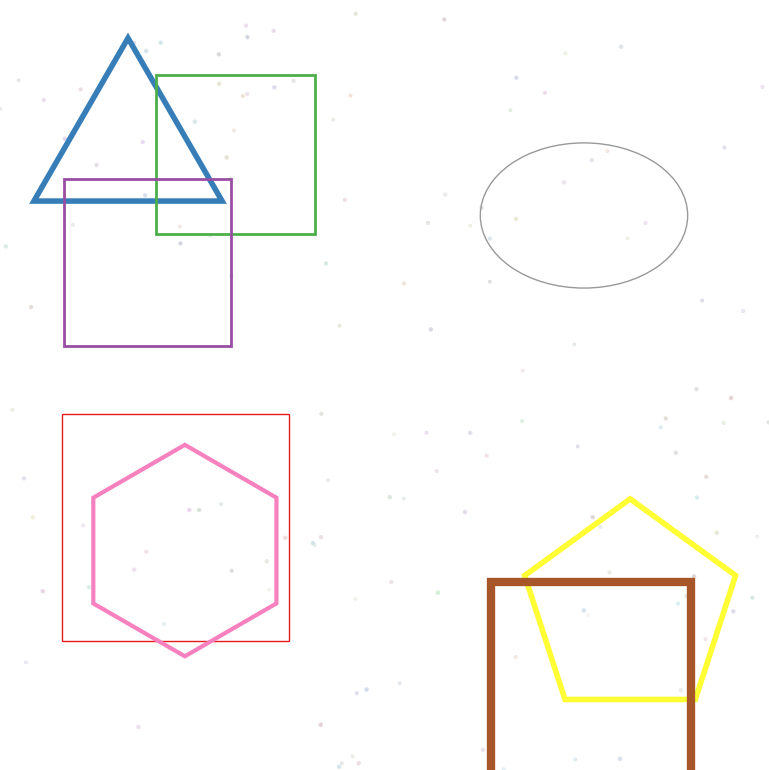[{"shape": "square", "thickness": 0.5, "radius": 0.74, "center": [0.228, 0.315]}, {"shape": "triangle", "thickness": 2, "radius": 0.71, "center": [0.166, 0.809]}, {"shape": "square", "thickness": 1, "radius": 0.52, "center": [0.306, 0.799]}, {"shape": "square", "thickness": 1, "radius": 0.54, "center": [0.192, 0.659]}, {"shape": "pentagon", "thickness": 2, "radius": 0.72, "center": [0.818, 0.208]}, {"shape": "square", "thickness": 3, "radius": 0.65, "center": [0.768, 0.114]}, {"shape": "hexagon", "thickness": 1.5, "radius": 0.69, "center": [0.24, 0.285]}, {"shape": "oval", "thickness": 0.5, "radius": 0.67, "center": [0.758, 0.72]}]